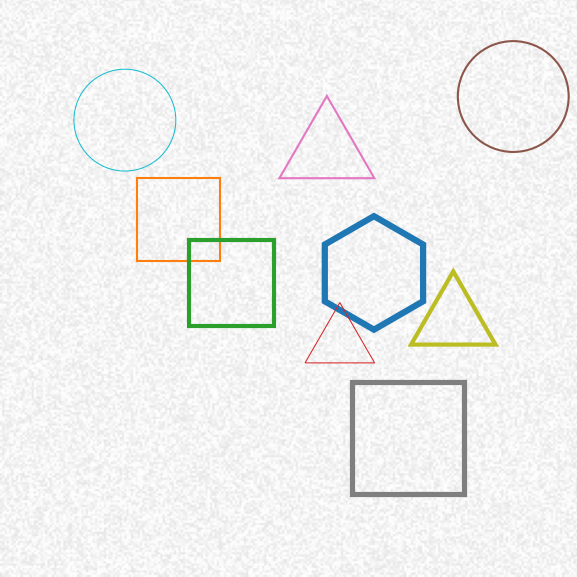[{"shape": "hexagon", "thickness": 3, "radius": 0.49, "center": [0.648, 0.527]}, {"shape": "square", "thickness": 1, "radius": 0.36, "center": [0.309, 0.619]}, {"shape": "square", "thickness": 2, "radius": 0.37, "center": [0.401, 0.509]}, {"shape": "triangle", "thickness": 0.5, "radius": 0.35, "center": [0.588, 0.406]}, {"shape": "circle", "thickness": 1, "radius": 0.48, "center": [0.889, 0.832]}, {"shape": "triangle", "thickness": 1, "radius": 0.47, "center": [0.566, 0.738]}, {"shape": "square", "thickness": 2.5, "radius": 0.48, "center": [0.707, 0.241]}, {"shape": "triangle", "thickness": 2, "radius": 0.42, "center": [0.785, 0.445]}, {"shape": "circle", "thickness": 0.5, "radius": 0.44, "center": [0.216, 0.791]}]